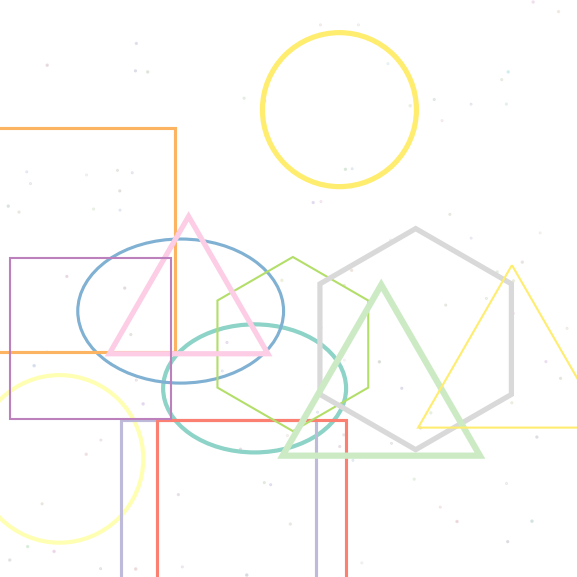[{"shape": "oval", "thickness": 2, "radius": 0.79, "center": [0.441, 0.327]}, {"shape": "circle", "thickness": 2, "radius": 0.73, "center": [0.103, 0.205]}, {"shape": "square", "thickness": 1.5, "radius": 0.84, "center": [0.379, 0.103]}, {"shape": "square", "thickness": 1.5, "radius": 0.82, "center": [0.436, 0.108]}, {"shape": "oval", "thickness": 1.5, "radius": 0.89, "center": [0.313, 0.46]}, {"shape": "square", "thickness": 1.5, "radius": 0.97, "center": [0.11, 0.583]}, {"shape": "hexagon", "thickness": 1, "radius": 0.75, "center": [0.507, 0.403]}, {"shape": "triangle", "thickness": 2.5, "radius": 0.79, "center": [0.327, 0.466]}, {"shape": "hexagon", "thickness": 2.5, "radius": 0.96, "center": [0.72, 0.412]}, {"shape": "square", "thickness": 1, "radius": 0.7, "center": [0.157, 0.413]}, {"shape": "triangle", "thickness": 3, "radius": 0.99, "center": [0.66, 0.309]}, {"shape": "triangle", "thickness": 1, "radius": 0.94, "center": [0.886, 0.352]}, {"shape": "circle", "thickness": 2.5, "radius": 0.67, "center": [0.588, 0.809]}]